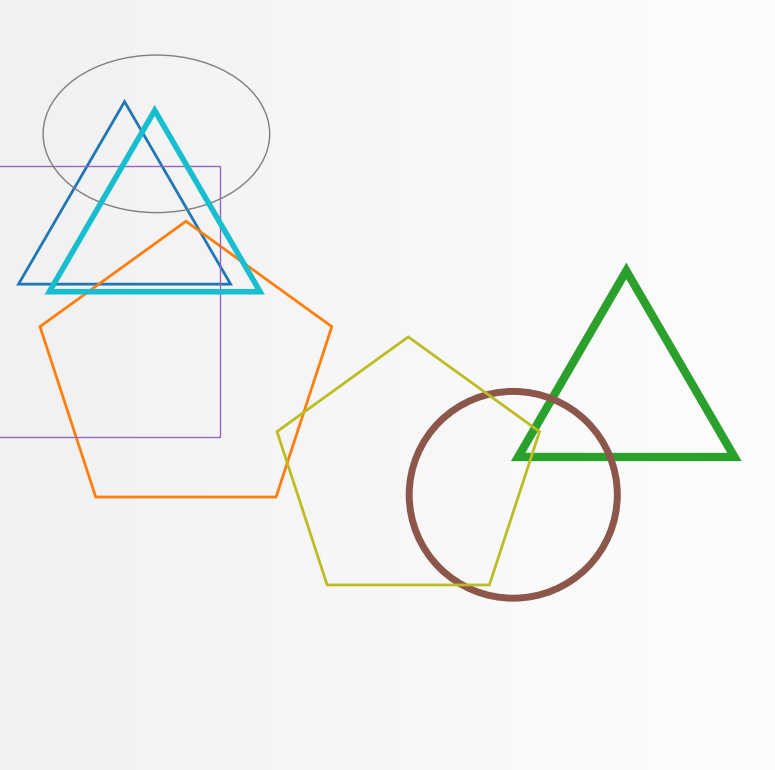[{"shape": "triangle", "thickness": 1, "radius": 0.79, "center": [0.161, 0.71]}, {"shape": "pentagon", "thickness": 1, "radius": 0.99, "center": [0.24, 0.515]}, {"shape": "triangle", "thickness": 3, "radius": 0.81, "center": [0.808, 0.487]}, {"shape": "square", "thickness": 0.5, "radius": 0.88, "center": [0.108, 0.608]}, {"shape": "circle", "thickness": 2.5, "radius": 0.67, "center": [0.662, 0.357]}, {"shape": "oval", "thickness": 0.5, "radius": 0.73, "center": [0.202, 0.826]}, {"shape": "pentagon", "thickness": 1, "radius": 0.89, "center": [0.527, 0.384]}, {"shape": "triangle", "thickness": 2, "radius": 0.78, "center": [0.2, 0.7]}]